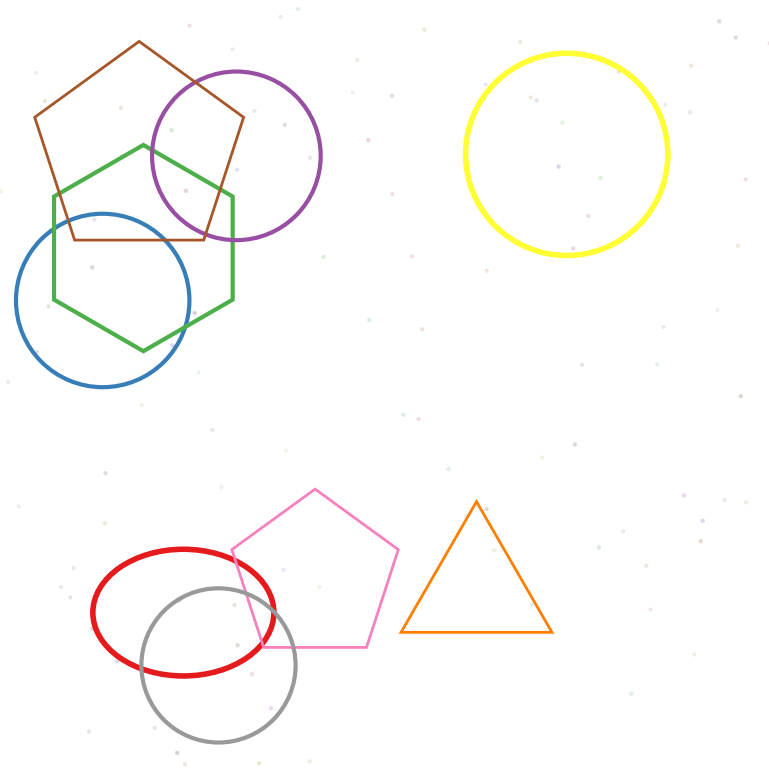[{"shape": "oval", "thickness": 2, "radius": 0.59, "center": [0.238, 0.204]}, {"shape": "circle", "thickness": 1.5, "radius": 0.56, "center": [0.133, 0.61]}, {"shape": "hexagon", "thickness": 1.5, "radius": 0.67, "center": [0.186, 0.678]}, {"shape": "circle", "thickness": 1.5, "radius": 0.55, "center": [0.307, 0.798]}, {"shape": "triangle", "thickness": 1, "radius": 0.57, "center": [0.619, 0.235]}, {"shape": "circle", "thickness": 2, "radius": 0.66, "center": [0.736, 0.8]}, {"shape": "pentagon", "thickness": 1, "radius": 0.71, "center": [0.181, 0.804]}, {"shape": "pentagon", "thickness": 1, "radius": 0.57, "center": [0.409, 0.251]}, {"shape": "circle", "thickness": 1.5, "radius": 0.5, "center": [0.284, 0.136]}]